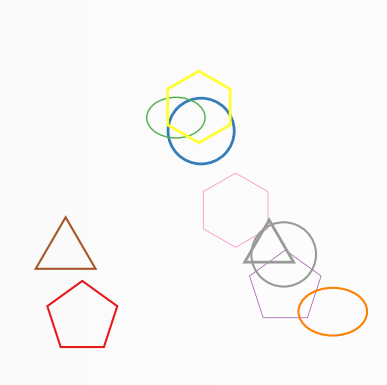[{"shape": "pentagon", "thickness": 1.5, "radius": 0.47, "center": [0.212, 0.175]}, {"shape": "circle", "thickness": 2, "radius": 0.43, "center": [0.519, 0.66]}, {"shape": "oval", "thickness": 1, "radius": 0.38, "center": [0.454, 0.694]}, {"shape": "pentagon", "thickness": 0.5, "radius": 0.49, "center": [0.736, 0.253]}, {"shape": "oval", "thickness": 1.5, "radius": 0.44, "center": [0.859, 0.19]}, {"shape": "hexagon", "thickness": 2, "radius": 0.47, "center": [0.513, 0.722]}, {"shape": "triangle", "thickness": 1.5, "radius": 0.45, "center": [0.169, 0.346]}, {"shape": "hexagon", "thickness": 0.5, "radius": 0.48, "center": [0.608, 0.454]}, {"shape": "circle", "thickness": 1.5, "radius": 0.42, "center": [0.732, 0.339]}, {"shape": "triangle", "thickness": 2, "radius": 0.36, "center": [0.695, 0.356]}]